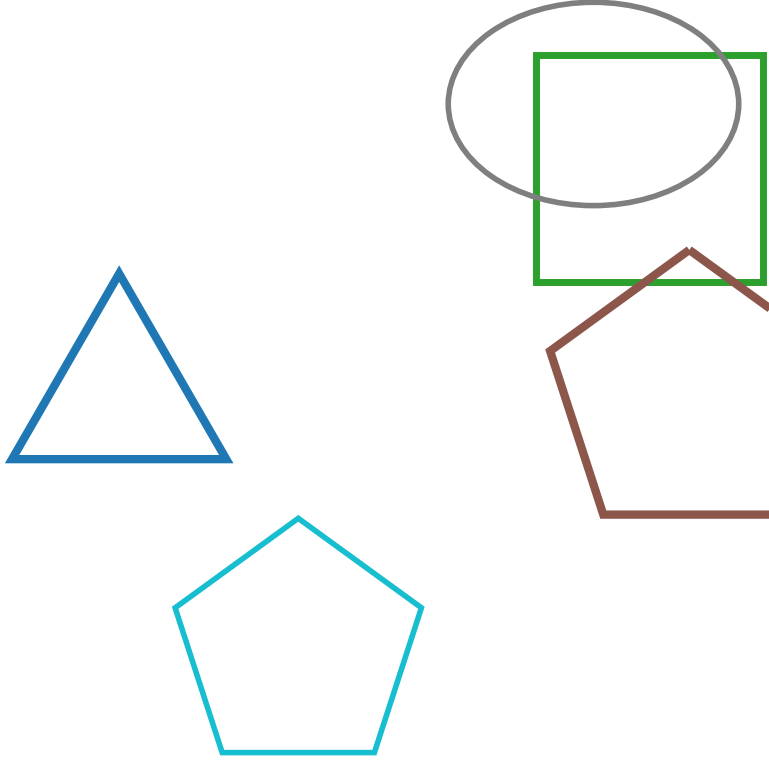[{"shape": "triangle", "thickness": 3, "radius": 0.8, "center": [0.155, 0.484]}, {"shape": "square", "thickness": 2.5, "radius": 0.74, "center": [0.843, 0.781]}, {"shape": "pentagon", "thickness": 3, "radius": 0.95, "center": [0.895, 0.485]}, {"shape": "oval", "thickness": 2, "radius": 0.94, "center": [0.771, 0.865]}, {"shape": "pentagon", "thickness": 2, "radius": 0.84, "center": [0.387, 0.159]}]